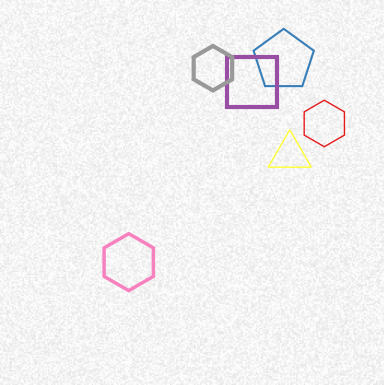[{"shape": "hexagon", "thickness": 1, "radius": 0.3, "center": [0.842, 0.679]}, {"shape": "pentagon", "thickness": 1.5, "radius": 0.41, "center": [0.737, 0.843]}, {"shape": "square", "thickness": 3, "radius": 0.33, "center": [0.655, 0.788]}, {"shape": "triangle", "thickness": 1, "radius": 0.32, "center": [0.753, 0.598]}, {"shape": "hexagon", "thickness": 2.5, "radius": 0.37, "center": [0.334, 0.319]}, {"shape": "hexagon", "thickness": 3, "radius": 0.29, "center": [0.553, 0.823]}]